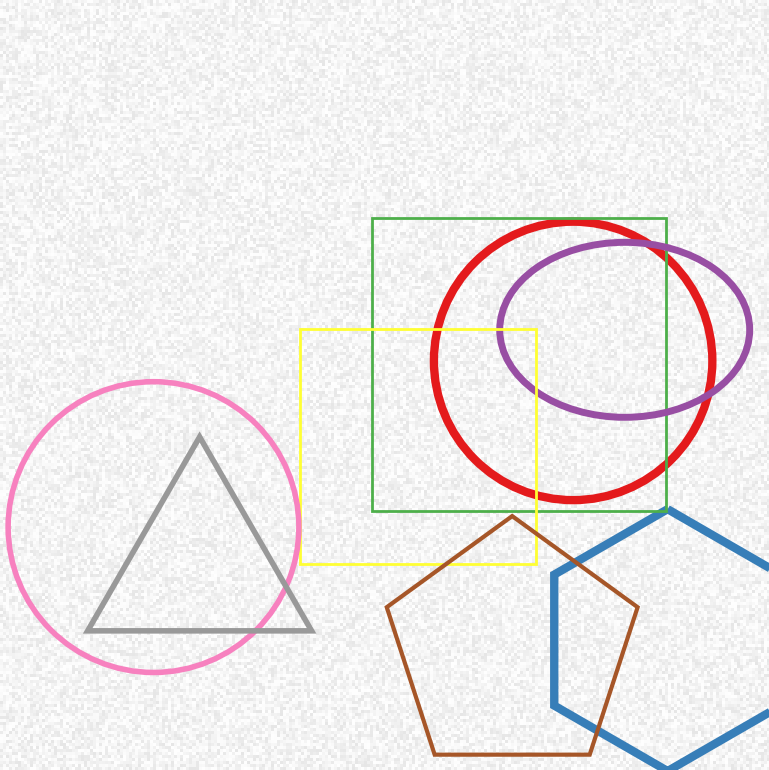[{"shape": "circle", "thickness": 3, "radius": 0.9, "center": [0.744, 0.531]}, {"shape": "hexagon", "thickness": 3, "radius": 0.85, "center": [0.867, 0.169]}, {"shape": "square", "thickness": 1, "radius": 0.95, "center": [0.674, 0.527]}, {"shape": "oval", "thickness": 2.5, "radius": 0.81, "center": [0.811, 0.572]}, {"shape": "square", "thickness": 1, "radius": 0.76, "center": [0.543, 0.42]}, {"shape": "pentagon", "thickness": 1.5, "radius": 0.86, "center": [0.665, 0.158]}, {"shape": "circle", "thickness": 2, "radius": 0.94, "center": [0.199, 0.315]}, {"shape": "triangle", "thickness": 2, "radius": 0.84, "center": [0.259, 0.265]}]